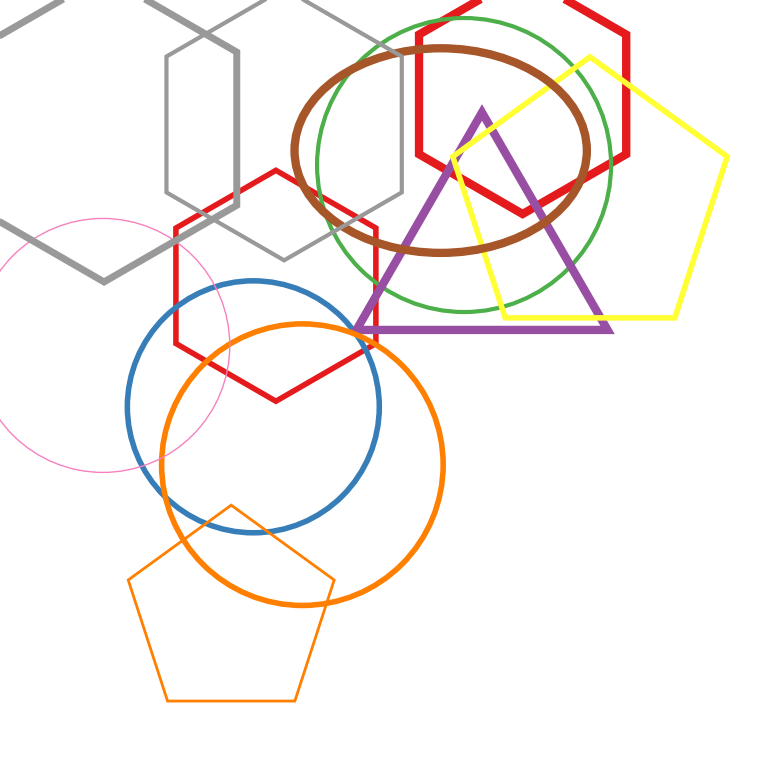[{"shape": "hexagon", "thickness": 2, "radius": 0.75, "center": [0.358, 0.629]}, {"shape": "hexagon", "thickness": 3, "radius": 0.78, "center": [0.679, 0.877]}, {"shape": "circle", "thickness": 2, "radius": 0.82, "center": [0.329, 0.472]}, {"shape": "circle", "thickness": 1.5, "radius": 0.95, "center": [0.603, 0.786]}, {"shape": "triangle", "thickness": 3, "radius": 0.94, "center": [0.626, 0.666]}, {"shape": "pentagon", "thickness": 1, "radius": 0.7, "center": [0.3, 0.203]}, {"shape": "circle", "thickness": 2, "radius": 0.91, "center": [0.393, 0.397]}, {"shape": "pentagon", "thickness": 2, "radius": 0.94, "center": [0.766, 0.739]}, {"shape": "oval", "thickness": 3, "radius": 0.95, "center": [0.572, 0.804]}, {"shape": "circle", "thickness": 0.5, "radius": 0.82, "center": [0.133, 0.551]}, {"shape": "hexagon", "thickness": 1.5, "radius": 0.88, "center": [0.369, 0.838]}, {"shape": "hexagon", "thickness": 2.5, "radius": 1.0, "center": [0.135, 0.833]}]